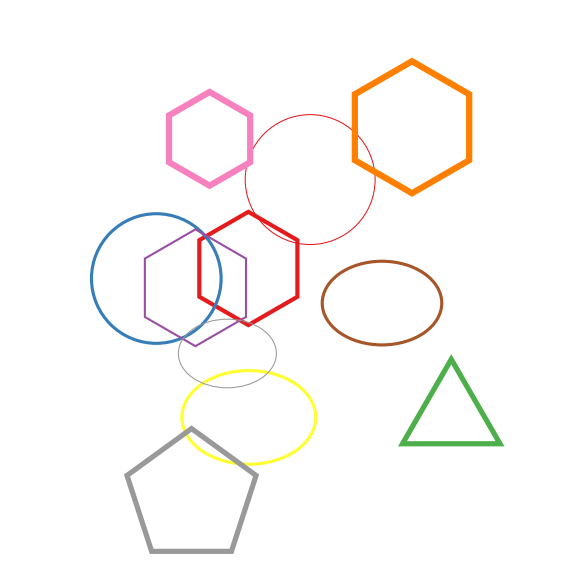[{"shape": "circle", "thickness": 0.5, "radius": 0.56, "center": [0.537, 0.688]}, {"shape": "hexagon", "thickness": 2, "radius": 0.49, "center": [0.43, 0.534]}, {"shape": "circle", "thickness": 1.5, "radius": 0.56, "center": [0.271, 0.517]}, {"shape": "triangle", "thickness": 2.5, "radius": 0.49, "center": [0.781, 0.279]}, {"shape": "hexagon", "thickness": 1, "radius": 0.51, "center": [0.338, 0.501]}, {"shape": "hexagon", "thickness": 3, "radius": 0.57, "center": [0.713, 0.779]}, {"shape": "oval", "thickness": 1.5, "radius": 0.58, "center": [0.431, 0.276]}, {"shape": "oval", "thickness": 1.5, "radius": 0.52, "center": [0.661, 0.474]}, {"shape": "hexagon", "thickness": 3, "radius": 0.41, "center": [0.363, 0.759]}, {"shape": "pentagon", "thickness": 2.5, "radius": 0.59, "center": [0.332, 0.139]}, {"shape": "oval", "thickness": 0.5, "radius": 0.42, "center": [0.394, 0.387]}]